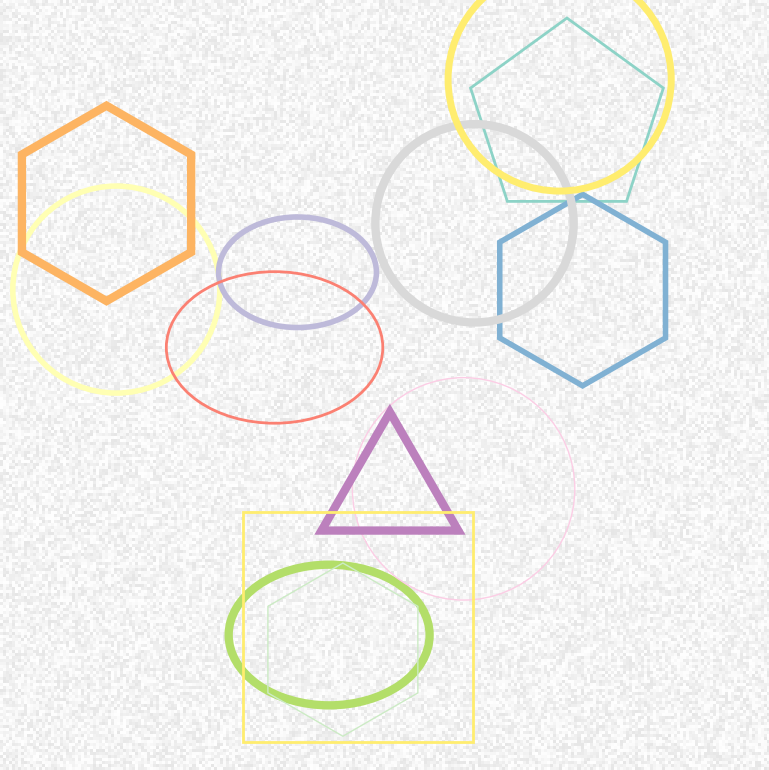[{"shape": "pentagon", "thickness": 1, "radius": 0.66, "center": [0.736, 0.845]}, {"shape": "circle", "thickness": 2, "radius": 0.67, "center": [0.151, 0.624]}, {"shape": "oval", "thickness": 2, "radius": 0.51, "center": [0.386, 0.646]}, {"shape": "oval", "thickness": 1, "radius": 0.7, "center": [0.357, 0.549]}, {"shape": "hexagon", "thickness": 2, "radius": 0.62, "center": [0.757, 0.623]}, {"shape": "hexagon", "thickness": 3, "radius": 0.63, "center": [0.138, 0.736]}, {"shape": "oval", "thickness": 3, "radius": 0.65, "center": [0.427, 0.175]}, {"shape": "circle", "thickness": 0.5, "radius": 0.72, "center": [0.602, 0.365]}, {"shape": "circle", "thickness": 3, "radius": 0.64, "center": [0.616, 0.71]}, {"shape": "triangle", "thickness": 3, "radius": 0.51, "center": [0.506, 0.362]}, {"shape": "hexagon", "thickness": 0.5, "radius": 0.56, "center": [0.445, 0.156]}, {"shape": "square", "thickness": 1, "radius": 0.75, "center": [0.465, 0.186]}, {"shape": "circle", "thickness": 2.5, "radius": 0.72, "center": [0.727, 0.897]}]